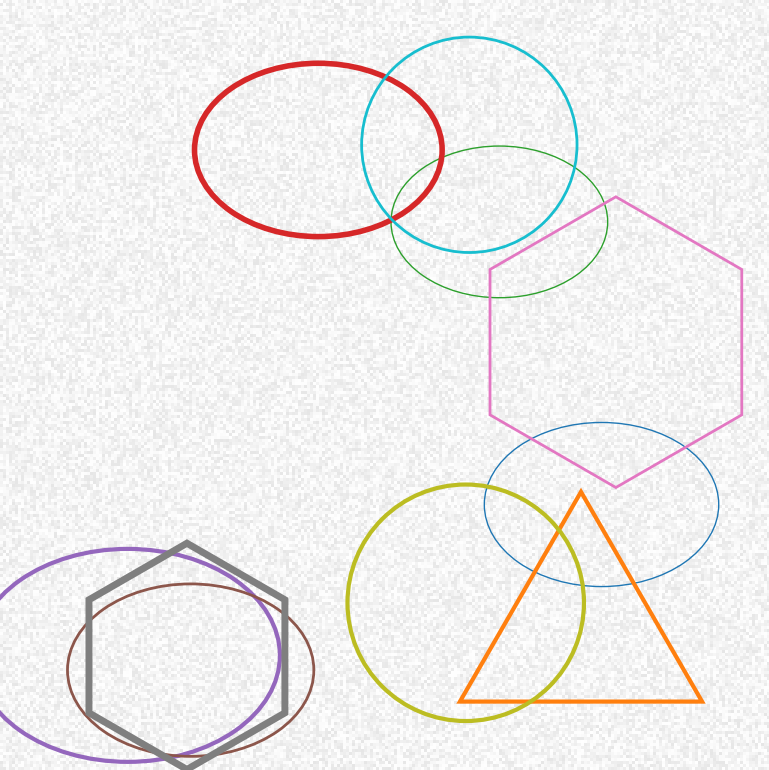[{"shape": "oval", "thickness": 0.5, "radius": 0.76, "center": [0.781, 0.345]}, {"shape": "triangle", "thickness": 1.5, "radius": 0.91, "center": [0.755, 0.18]}, {"shape": "oval", "thickness": 0.5, "radius": 0.7, "center": [0.649, 0.712]}, {"shape": "oval", "thickness": 2, "radius": 0.8, "center": [0.413, 0.805]}, {"shape": "oval", "thickness": 1.5, "radius": 0.99, "center": [0.166, 0.149]}, {"shape": "oval", "thickness": 1, "radius": 0.8, "center": [0.248, 0.13]}, {"shape": "hexagon", "thickness": 1, "radius": 0.94, "center": [0.8, 0.556]}, {"shape": "hexagon", "thickness": 2.5, "radius": 0.73, "center": [0.243, 0.148]}, {"shape": "circle", "thickness": 1.5, "radius": 0.77, "center": [0.605, 0.217]}, {"shape": "circle", "thickness": 1, "radius": 0.7, "center": [0.61, 0.812]}]